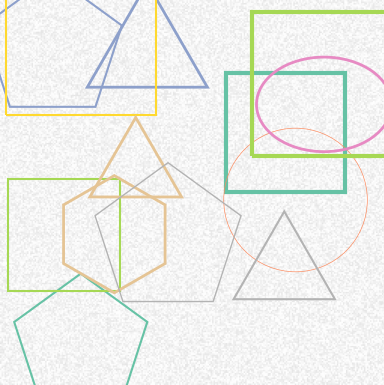[{"shape": "pentagon", "thickness": 1.5, "radius": 0.91, "center": [0.21, 0.108]}, {"shape": "square", "thickness": 3, "radius": 0.78, "center": [0.742, 0.655]}, {"shape": "circle", "thickness": 0.5, "radius": 0.93, "center": [0.768, 0.481]}, {"shape": "pentagon", "thickness": 1.5, "radius": 0.94, "center": [0.137, 0.875]}, {"shape": "triangle", "thickness": 2, "radius": 0.9, "center": [0.383, 0.864]}, {"shape": "oval", "thickness": 2, "radius": 0.88, "center": [0.842, 0.729]}, {"shape": "square", "thickness": 3, "radius": 0.93, "center": [0.843, 0.782]}, {"shape": "square", "thickness": 1.5, "radius": 0.72, "center": [0.166, 0.389]}, {"shape": "square", "thickness": 1.5, "radius": 0.97, "center": [0.21, 0.896]}, {"shape": "hexagon", "thickness": 2, "radius": 0.76, "center": [0.297, 0.392]}, {"shape": "triangle", "thickness": 2, "radius": 0.69, "center": [0.353, 0.557]}, {"shape": "triangle", "thickness": 1.5, "radius": 0.76, "center": [0.738, 0.299]}, {"shape": "pentagon", "thickness": 1, "radius": 1.0, "center": [0.436, 0.378]}]